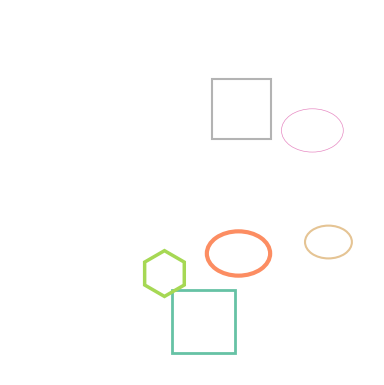[{"shape": "square", "thickness": 2, "radius": 0.41, "center": [0.528, 0.165]}, {"shape": "oval", "thickness": 3, "radius": 0.41, "center": [0.619, 0.342]}, {"shape": "oval", "thickness": 0.5, "radius": 0.4, "center": [0.811, 0.661]}, {"shape": "hexagon", "thickness": 2.5, "radius": 0.3, "center": [0.427, 0.289]}, {"shape": "oval", "thickness": 1.5, "radius": 0.3, "center": [0.853, 0.371]}, {"shape": "square", "thickness": 1.5, "radius": 0.38, "center": [0.628, 0.717]}]